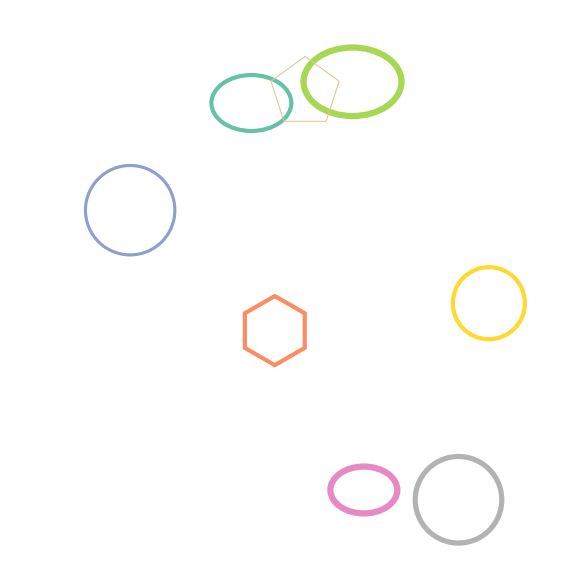[{"shape": "oval", "thickness": 2, "radius": 0.35, "center": [0.435, 0.821]}, {"shape": "hexagon", "thickness": 2, "radius": 0.3, "center": [0.476, 0.427]}, {"shape": "circle", "thickness": 1.5, "radius": 0.39, "center": [0.225, 0.635]}, {"shape": "oval", "thickness": 3, "radius": 0.29, "center": [0.63, 0.151]}, {"shape": "oval", "thickness": 3, "radius": 0.42, "center": [0.61, 0.858]}, {"shape": "circle", "thickness": 2, "radius": 0.31, "center": [0.847, 0.474]}, {"shape": "pentagon", "thickness": 0.5, "radius": 0.31, "center": [0.528, 0.839]}, {"shape": "circle", "thickness": 2.5, "radius": 0.37, "center": [0.794, 0.134]}]